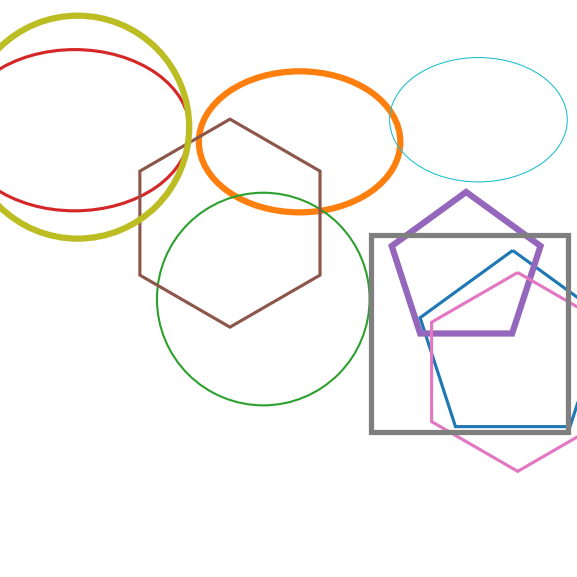[{"shape": "pentagon", "thickness": 1.5, "radius": 0.84, "center": [0.888, 0.397]}, {"shape": "oval", "thickness": 3, "radius": 0.87, "center": [0.519, 0.754]}, {"shape": "circle", "thickness": 1, "radius": 0.92, "center": [0.456, 0.481]}, {"shape": "oval", "thickness": 1.5, "radius": 1.0, "center": [0.129, 0.774]}, {"shape": "pentagon", "thickness": 3, "radius": 0.68, "center": [0.807, 0.531]}, {"shape": "hexagon", "thickness": 1.5, "radius": 0.9, "center": [0.398, 0.613]}, {"shape": "hexagon", "thickness": 1.5, "radius": 0.86, "center": [0.896, 0.355]}, {"shape": "square", "thickness": 2.5, "radius": 0.85, "center": [0.813, 0.421]}, {"shape": "circle", "thickness": 3, "radius": 0.97, "center": [0.135, 0.779]}, {"shape": "oval", "thickness": 0.5, "radius": 0.77, "center": [0.828, 0.792]}]